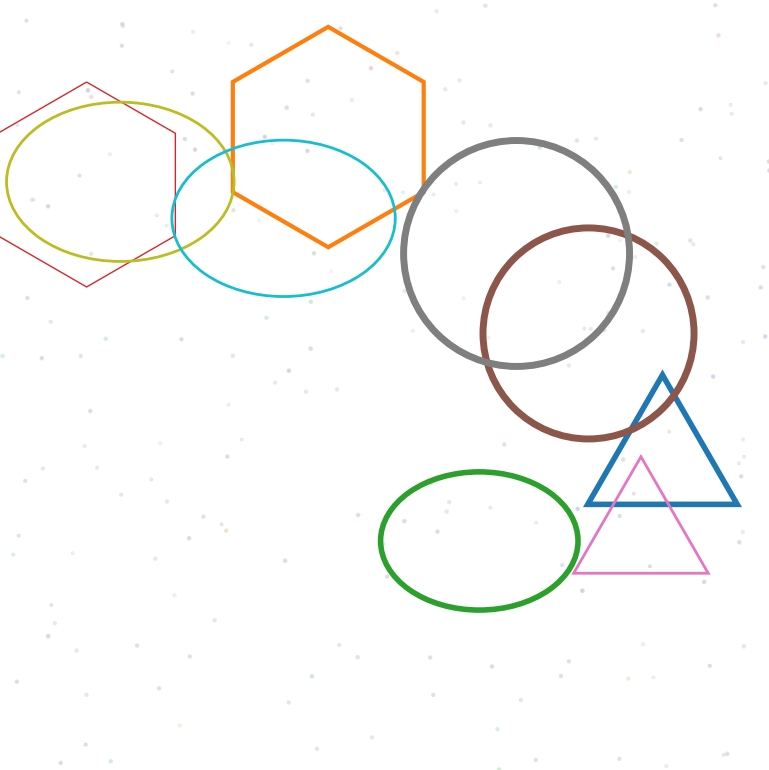[{"shape": "triangle", "thickness": 2, "radius": 0.56, "center": [0.86, 0.401]}, {"shape": "hexagon", "thickness": 1.5, "radius": 0.72, "center": [0.426, 0.822]}, {"shape": "oval", "thickness": 2, "radius": 0.64, "center": [0.622, 0.297]}, {"shape": "hexagon", "thickness": 0.5, "radius": 0.67, "center": [0.112, 0.76]}, {"shape": "circle", "thickness": 2.5, "radius": 0.69, "center": [0.764, 0.567]}, {"shape": "triangle", "thickness": 1, "radius": 0.5, "center": [0.832, 0.306]}, {"shape": "circle", "thickness": 2.5, "radius": 0.73, "center": [0.671, 0.671]}, {"shape": "oval", "thickness": 1, "radius": 0.74, "center": [0.156, 0.764]}, {"shape": "oval", "thickness": 1, "radius": 0.73, "center": [0.368, 0.716]}]